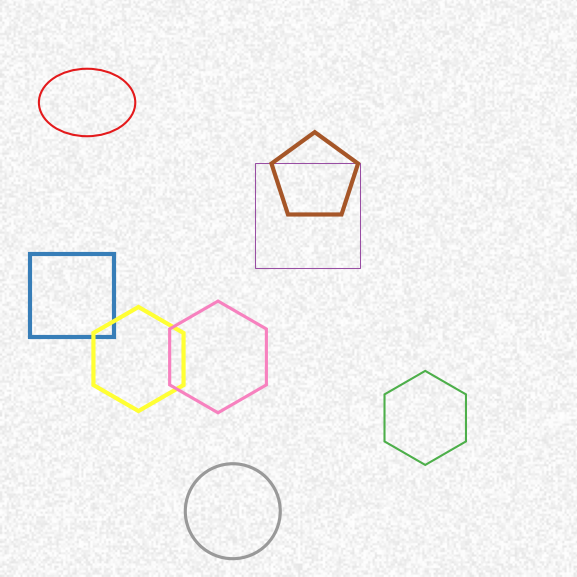[{"shape": "oval", "thickness": 1, "radius": 0.42, "center": [0.151, 0.822]}, {"shape": "square", "thickness": 2, "radius": 0.36, "center": [0.125, 0.487]}, {"shape": "hexagon", "thickness": 1, "radius": 0.41, "center": [0.736, 0.275]}, {"shape": "square", "thickness": 0.5, "radius": 0.46, "center": [0.533, 0.626]}, {"shape": "hexagon", "thickness": 2, "radius": 0.45, "center": [0.24, 0.377]}, {"shape": "pentagon", "thickness": 2, "radius": 0.39, "center": [0.545, 0.692]}, {"shape": "hexagon", "thickness": 1.5, "radius": 0.48, "center": [0.378, 0.381]}, {"shape": "circle", "thickness": 1.5, "radius": 0.41, "center": [0.403, 0.114]}]